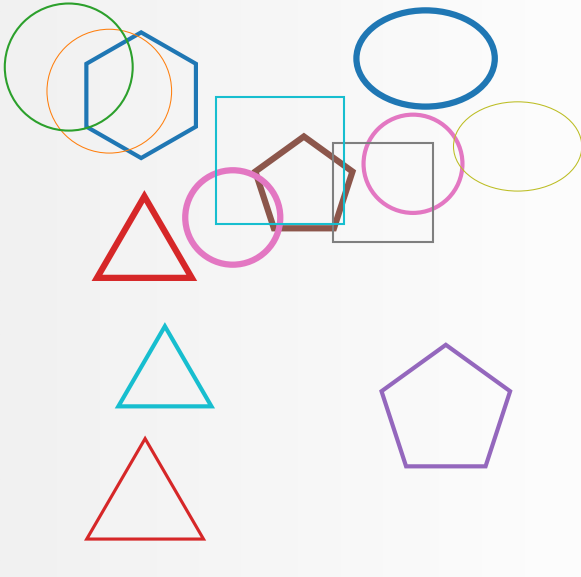[{"shape": "oval", "thickness": 3, "radius": 0.6, "center": [0.732, 0.898]}, {"shape": "hexagon", "thickness": 2, "radius": 0.54, "center": [0.243, 0.834]}, {"shape": "circle", "thickness": 0.5, "radius": 0.54, "center": [0.188, 0.841]}, {"shape": "circle", "thickness": 1, "radius": 0.55, "center": [0.118, 0.883]}, {"shape": "triangle", "thickness": 1.5, "radius": 0.58, "center": [0.25, 0.124]}, {"shape": "triangle", "thickness": 3, "radius": 0.47, "center": [0.248, 0.565]}, {"shape": "pentagon", "thickness": 2, "radius": 0.58, "center": [0.767, 0.286]}, {"shape": "pentagon", "thickness": 3, "radius": 0.44, "center": [0.523, 0.675]}, {"shape": "circle", "thickness": 3, "radius": 0.41, "center": [0.4, 0.623]}, {"shape": "circle", "thickness": 2, "radius": 0.43, "center": [0.711, 0.716]}, {"shape": "square", "thickness": 1, "radius": 0.43, "center": [0.659, 0.666]}, {"shape": "oval", "thickness": 0.5, "radius": 0.55, "center": [0.891, 0.746]}, {"shape": "square", "thickness": 1, "radius": 0.55, "center": [0.482, 0.721]}, {"shape": "triangle", "thickness": 2, "radius": 0.46, "center": [0.284, 0.342]}]